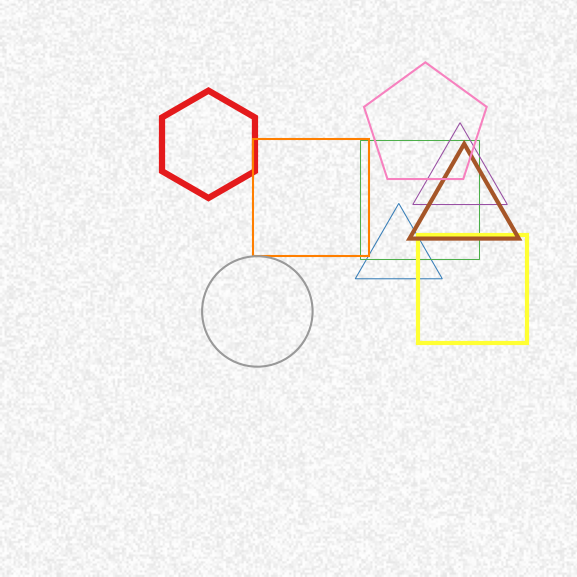[{"shape": "hexagon", "thickness": 3, "radius": 0.46, "center": [0.361, 0.749]}, {"shape": "triangle", "thickness": 0.5, "radius": 0.44, "center": [0.691, 0.56]}, {"shape": "square", "thickness": 0.5, "radius": 0.52, "center": [0.726, 0.653]}, {"shape": "triangle", "thickness": 0.5, "radius": 0.47, "center": [0.797, 0.692]}, {"shape": "square", "thickness": 1, "radius": 0.51, "center": [0.538, 0.658]}, {"shape": "square", "thickness": 2, "radius": 0.47, "center": [0.818, 0.498]}, {"shape": "triangle", "thickness": 2, "radius": 0.55, "center": [0.804, 0.641]}, {"shape": "pentagon", "thickness": 1, "radius": 0.56, "center": [0.737, 0.779]}, {"shape": "circle", "thickness": 1, "radius": 0.48, "center": [0.446, 0.46]}]